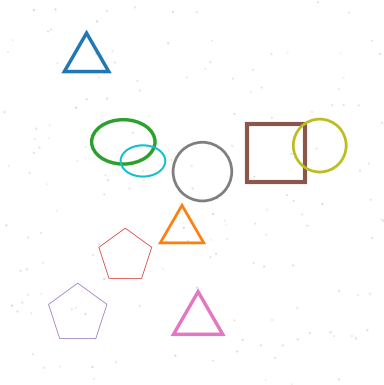[{"shape": "triangle", "thickness": 2.5, "radius": 0.33, "center": [0.225, 0.847]}, {"shape": "triangle", "thickness": 2, "radius": 0.33, "center": [0.473, 0.402]}, {"shape": "oval", "thickness": 2.5, "radius": 0.41, "center": [0.32, 0.632]}, {"shape": "pentagon", "thickness": 0.5, "radius": 0.36, "center": [0.325, 0.335]}, {"shape": "pentagon", "thickness": 0.5, "radius": 0.4, "center": [0.202, 0.185]}, {"shape": "square", "thickness": 3, "radius": 0.38, "center": [0.716, 0.603]}, {"shape": "triangle", "thickness": 2.5, "radius": 0.37, "center": [0.515, 0.168]}, {"shape": "circle", "thickness": 2, "radius": 0.38, "center": [0.526, 0.554]}, {"shape": "circle", "thickness": 2, "radius": 0.34, "center": [0.83, 0.622]}, {"shape": "oval", "thickness": 1.5, "radius": 0.29, "center": [0.371, 0.582]}]